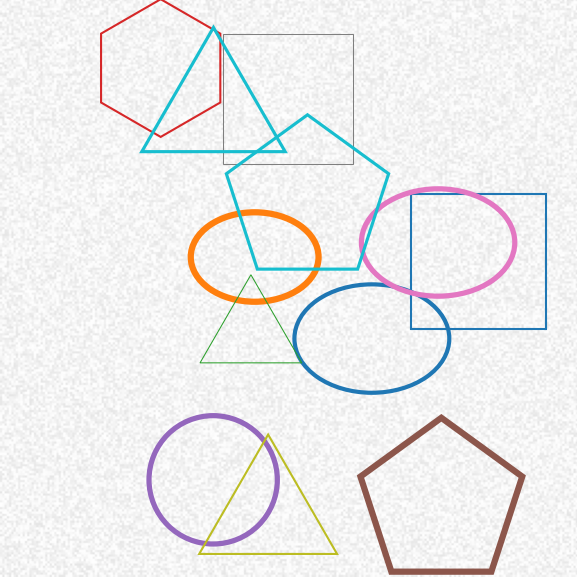[{"shape": "square", "thickness": 1, "radius": 0.59, "center": [0.829, 0.546]}, {"shape": "oval", "thickness": 2, "radius": 0.67, "center": [0.644, 0.413]}, {"shape": "oval", "thickness": 3, "radius": 0.55, "center": [0.441, 0.554]}, {"shape": "triangle", "thickness": 0.5, "radius": 0.51, "center": [0.434, 0.422]}, {"shape": "hexagon", "thickness": 1, "radius": 0.6, "center": [0.278, 0.881]}, {"shape": "circle", "thickness": 2.5, "radius": 0.56, "center": [0.369, 0.168]}, {"shape": "pentagon", "thickness": 3, "radius": 0.74, "center": [0.764, 0.128]}, {"shape": "oval", "thickness": 2.5, "radius": 0.66, "center": [0.759, 0.579]}, {"shape": "square", "thickness": 0.5, "radius": 0.56, "center": [0.499, 0.828]}, {"shape": "triangle", "thickness": 1, "radius": 0.69, "center": [0.464, 0.109]}, {"shape": "pentagon", "thickness": 1.5, "radius": 0.74, "center": [0.532, 0.653]}, {"shape": "triangle", "thickness": 1.5, "radius": 0.72, "center": [0.37, 0.808]}]